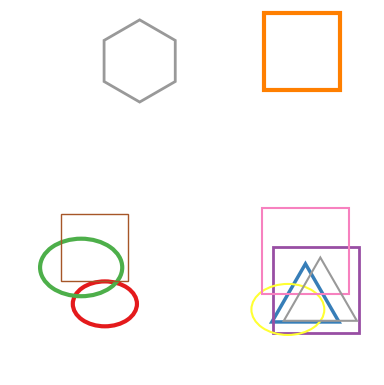[{"shape": "oval", "thickness": 3, "radius": 0.42, "center": [0.272, 0.211]}, {"shape": "triangle", "thickness": 2.5, "radius": 0.5, "center": [0.793, 0.214]}, {"shape": "oval", "thickness": 3, "radius": 0.53, "center": [0.211, 0.305]}, {"shape": "square", "thickness": 2, "radius": 0.56, "center": [0.82, 0.247]}, {"shape": "square", "thickness": 3, "radius": 0.5, "center": [0.784, 0.866]}, {"shape": "oval", "thickness": 1.5, "radius": 0.47, "center": [0.748, 0.196]}, {"shape": "square", "thickness": 1, "radius": 0.44, "center": [0.245, 0.358]}, {"shape": "square", "thickness": 1.5, "radius": 0.56, "center": [0.793, 0.348]}, {"shape": "hexagon", "thickness": 2, "radius": 0.53, "center": [0.363, 0.842]}, {"shape": "triangle", "thickness": 1.5, "radius": 0.55, "center": [0.832, 0.222]}]